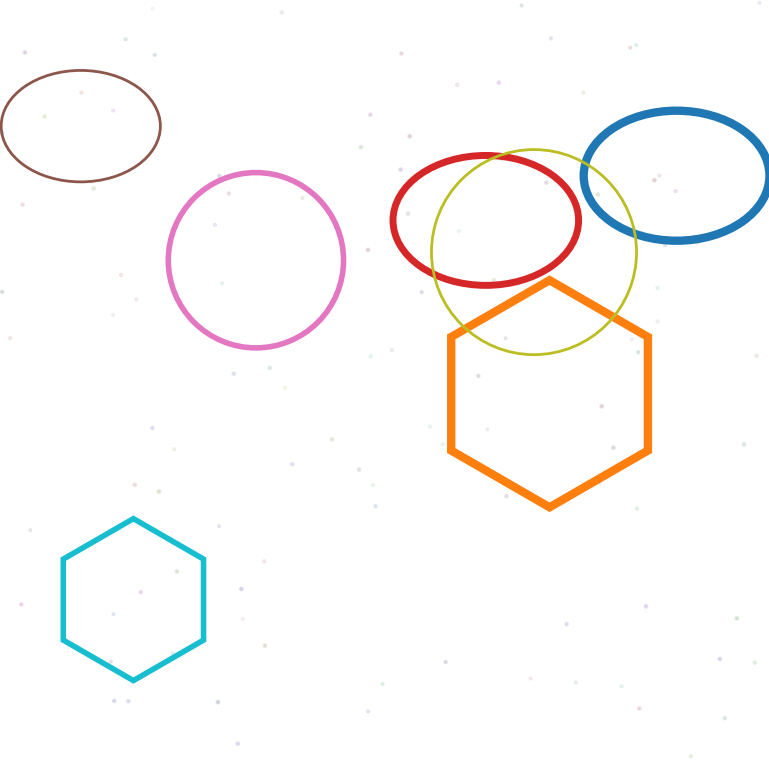[{"shape": "oval", "thickness": 3, "radius": 0.6, "center": [0.879, 0.772]}, {"shape": "hexagon", "thickness": 3, "radius": 0.74, "center": [0.714, 0.489]}, {"shape": "oval", "thickness": 2.5, "radius": 0.6, "center": [0.631, 0.714]}, {"shape": "oval", "thickness": 1, "radius": 0.52, "center": [0.105, 0.836]}, {"shape": "circle", "thickness": 2, "radius": 0.57, "center": [0.332, 0.662]}, {"shape": "circle", "thickness": 1, "radius": 0.67, "center": [0.694, 0.673]}, {"shape": "hexagon", "thickness": 2, "radius": 0.53, "center": [0.173, 0.221]}]